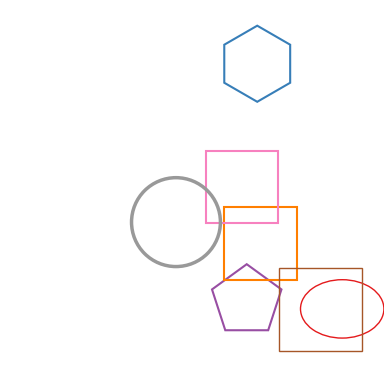[{"shape": "oval", "thickness": 1, "radius": 0.54, "center": [0.889, 0.198]}, {"shape": "hexagon", "thickness": 1.5, "radius": 0.49, "center": [0.668, 0.834]}, {"shape": "pentagon", "thickness": 1.5, "radius": 0.47, "center": [0.641, 0.219]}, {"shape": "square", "thickness": 1.5, "radius": 0.48, "center": [0.676, 0.367]}, {"shape": "square", "thickness": 1, "radius": 0.54, "center": [0.832, 0.195]}, {"shape": "square", "thickness": 1.5, "radius": 0.47, "center": [0.628, 0.514]}, {"shape": "circle", "thickness": 2.5, "radius": 0.58, "center": [0.457, 0.423]}]